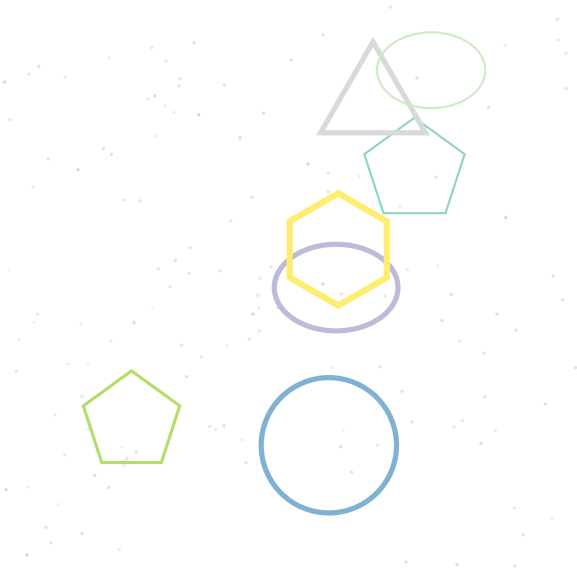[{"shape": "pentagon", "thickness": 1, "radius": 0.46, "center": [0.718, 0.704]}, {"shape": "oval", "thickness": 2.5, "radius": 0.54, "center": [0.582, 0.501]}, {"shape": "circle", "thickness": 2.5, "radius": 0.59, "center": [0.569, 0.228]}, {"shape": "pentagon", "thickness": 1.5, "radius": 0.44, "center": [0.228, 0.269]}, {"shape": "triangle", "thickness": 2.5, "radius": 0.53, "center": [0.646, 0.822]}, {"shape": "oval", "thickness": 1, "radius": 0.47, "center": [0.747, 0.878]}, {"shape": "hexagon", "thickness": 3, "radius": 0.49, "center": [0.586, 0.567]}]